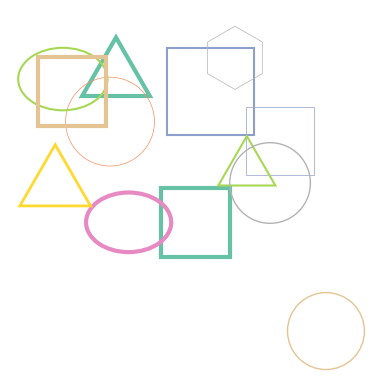[{"shape": "square", "thickness": 3, "radius": 0.45, "center": [0.507, 0.421]}, {"shape": "triangle", "thickness": 3, "radius": 0.51, "center": [0.301, 0.801]}, {"shape": "circle", "thickness": 0.5, "radius": 0.58, "center": [0.286, 0.684]}, {"shape": "square", "thickness": 1.5, "radius": 0.56, "center": [0.548, 0.763]}, {"shape": "square", "thickness": 0.5, "radius": 0.44, "center": [0.729, 0.633]}, {"shape": "oval", "thickness": 3, "radius": 0.55, "center": [0.334, 0.423]}, {"shape": "triangle", "thickness": 1.5, "radius": 0.43, "center": [0.641, 0.561]}, {"shape": "oval", "thickness": 1.5, "radius": 0.58, "center": [0.163, 0.795]}, {"shape": "triangle", "thickness": 2, "radius": 0.53, "center": [0.143, 0.518]}, {"shape": "circle", "thickness": 1, "radius": 0.5, "center": [0.847, 0.14]}, {"shape": "square", "thickness": 3, "radius": 0.44, "center": [0.187, 0.762]}, {"shape": "circle", "thickness": 1, "radius": 0.52, "center": [0.701, 0.525]}, {"shape": "hexagon", "thickness": 0.5, "radius": 0.41, "center": [0.61, 0.85]}]